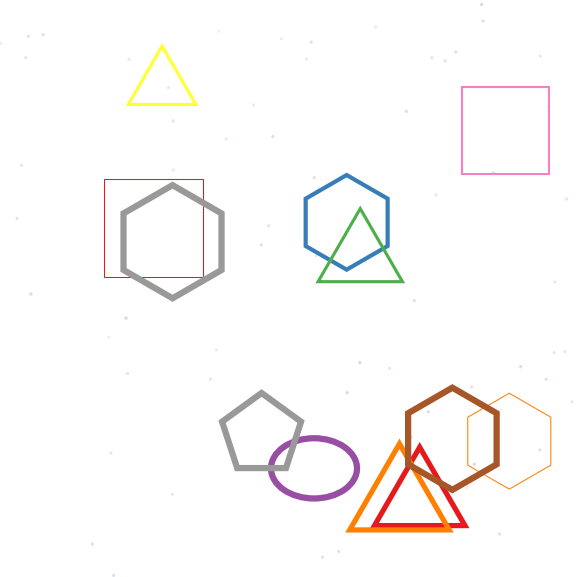[{"shape": "triangle", "thickness": 2.5, "radius": 0.45, "center": [0.727, 0.134]}, {"shape": "square", "thickness": 0.5, "radius": 0.43, "center": [0.266, 0.604]}, {"shape": "hexagon", "thickness": 2, "radius": 0.41, "center": [0.6, 0.614]}, {"shape": "triangle", "thickness": 1.5, "radius": 0.42, "center": [0.624, 0.554]}, {"shape": "oval", "thickness": 3, "radius": 0.37, "center": [0.544, 0.188]}, {"shape": "hexagon", "thickness": 0.5, "radius": 0.42, "center": [0.882, 0.235]}, {"shape": "triangle", "thickness": 2.5, "radius": 0.5, "center": [0.692, 0.131]}, {"shape": "triangle", "thickness": 1.5, "radius": 0.34, "center": [0.281, 0.852]}, {"shape": "hexagon", "thickness": 3, "radius": 0.44, "center": [0.783, 0.239]}, {"shape": "square", "thickness": 1, "radius": 0.38, "center": [0.875, 0.774]}, {"shape": "pentagon", "thickness": 3, "radius": 0.36, "center": [0.453, 0.247]}, {"shape": "hexagon", "thickness": 3, "radius": 0.49, "center": [0.299, 0.581]}]